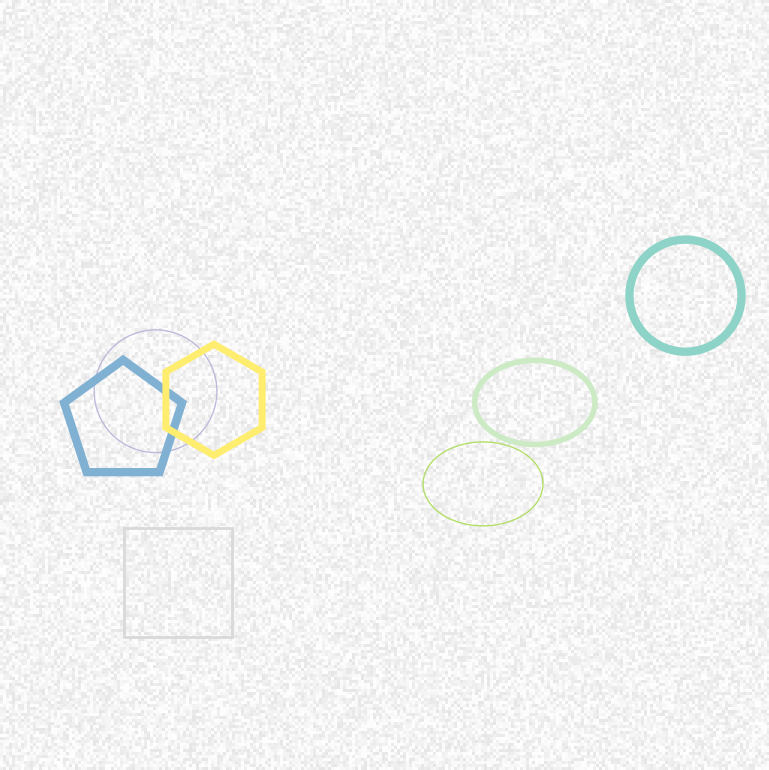[{"shape": "circle", "thickness": 3, "radius": 0.36, "center": [0.89, 0.616]}, {"shape": "circle", "thickness": 0.5, "radius": 0.4, "center": [0.202, 0.492]}, {"shape": "pentagon", "thickness": 3, "radius": 0.4, "center": [0.16, 0.452]}, {"shape": "oval", "thickness": 0.5, "radius": 0.39, "center": [0.627, 0.372]}, {"shape": "square", "thickness": 1, "radius": 0.35, "center": [0.231, 0.243]}, {"shape": "oval", "thickness": 2, "radius": 0.39, "center": [0.695, 0.477]}, {"shape": "hexagon", "thickness": 2.5, "radius": 0.36, "center": [0.278, 0.481]}]